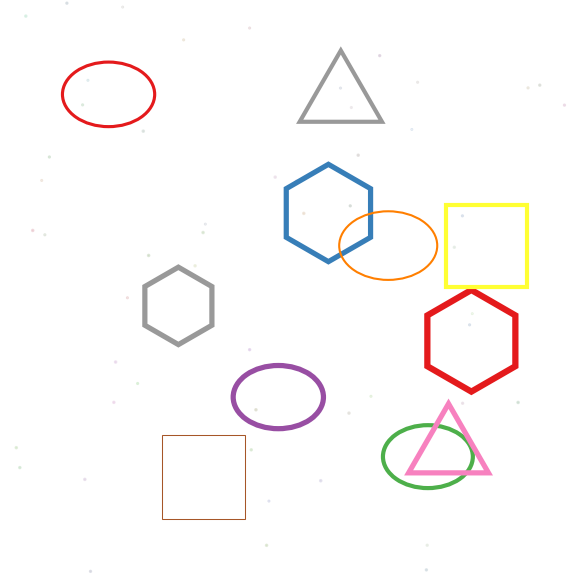[{"shape": "hexagon", "thickness": 3, "radius": 0.44, "center": [0.816, 0.409]}, {"shape": "oval", "thickness": 1.5, "radius": 0.4, "center": [0.188, 0.836]}, {"shape": "hexagon", "thickness": 2.5, "radius": 0.42, "center": [0.569, 0.63]}, {"shape": "oval", "thickness": 2, "radius": 0.39, "center": [0.741, 0.208]}, {"shape": "oval", "thickness": 2.5, "radius": 0.39, "center": [0.482, 0.312]}, {"shape": "oval", "thickness": 1, "radius": 0.42, "center": [0.672, 0.574]}, {"shape": "square", "thickness": 2, "radius": 0.35, "center": [0.842, 0.573]}, {"shape": "square", "thickness": 0.5, "radius": 0.36, "center": [0.352, 0.173]}, {"shape": "triangle", "thickness": 2.5, "radius": 0.4, "center": [0.777, 0.22]}, {"shape": "triangle", "thickness": 2, "radius": 0.41, "center": [0.59, 0.829]}, {"shape": "hexagon", "thickness": 2.5, "radius": 0.34, "center": [0.309, 0.469]}]